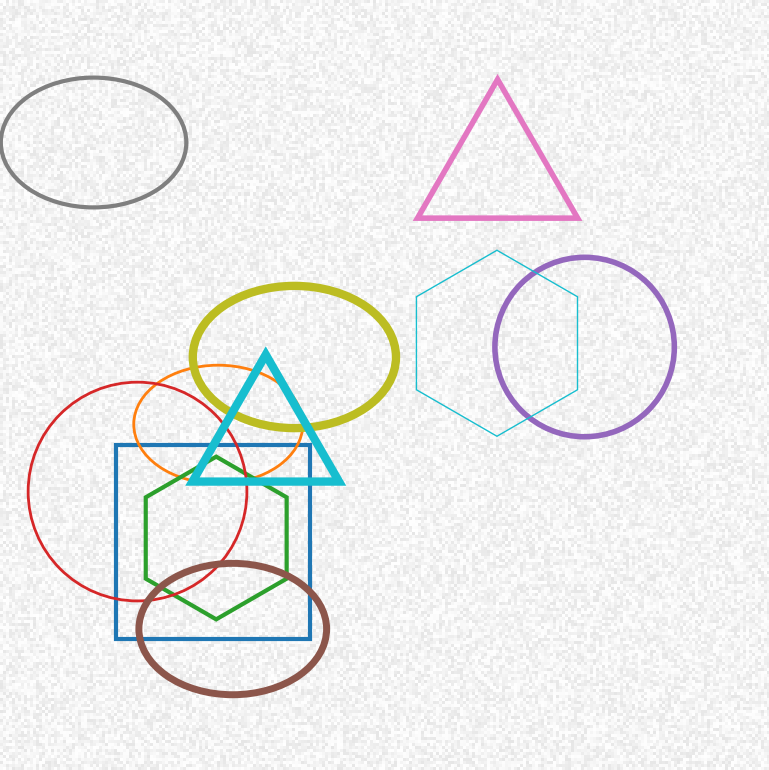[{"shape": "square", "thickness": 1.5, "radius": 0.63, "center": [0.277, 0.296]}, {"shape": "oval", "thickness": 1, "radius": 0.55, "center": [0.283, 0.449]}, {"shape": "hexagon", "thickness": 1.5, "radius": 0.53, "center": [0.281, 0.301]}, {"shape": "circle", "thickness": 1, "radius": 0.71, "center": [0.179, 0.362]}, {"shape": "circle", "thickness": 2, "radius": 0.58, "center": [0.759, 0.549]}, {"shape": "oval", "thickness": 2.5, "radius": 0.61, "center": [0.302, 0.183]}, {"shape": "triangle", "thickness": 2, "radius": 0.6, "center": [0.646, 0.777]}, {"shape": "oval", "thickness": 1.5, "radius": 0.6, "center": [0.122, 0.815]}, {"shape": "oval", "thickness": 3, "radius": 0.66, "center": [0.382, 0.536]}, {"shape": "hexagon", "thickness": 0.5, "radius": 0.6, "center": [0.645, 0.554]}, {"shape": "triangle", "thickness": 3, "radius": 0.55, "center": [0.345, 0.43]}]